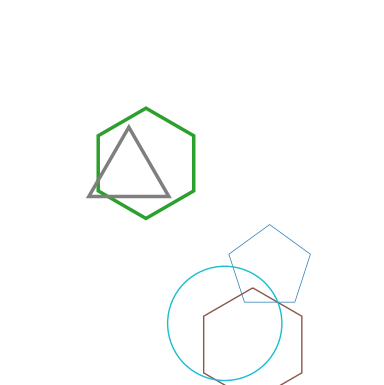[{"shape": "pentagon", "thickness": 0.5, "radius": 0.56, "center": [0.7, 0.305]}, {"shape": "hexagon", "thickness": 2.5, "radius": 0.72, "center": [0.379, 0.576]}, {"shape": "hexagon", "thickness": 1, "radius": 0.74, "center": [0.657, 0.105]}, {"shape": "triangle", "thickness": 2.5, "radius": 0.6, "center": [0.335, 0.55]}, {"shape": "circle", "thickness": 1, "radius": 0.74, "center": [0.584, 0.16]}]